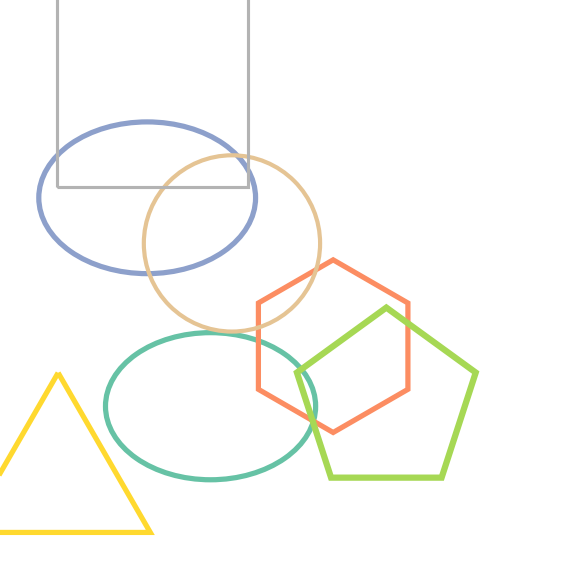[{"shape": "oval", "thickness": 2.5, "radius": 0.91, "center": [0.365, 0.296]}, {"shape": "hexagon", "thickness": 2.5, "radius": 0.75, "center": [0.577, 0.4]}, {"shape": "oval", "thickness": 2.5, "radius": 0.94, "center": [0.255, 0.657]}, {"shape": "pentagon", "thickness": 3, "radius": 0.81, "center": [0.669, 0.304]}, {"shape": "triangle", "thickness": 2.5, "radius": 0.92, "center": [0.101, 0.169]}, {"shape": "circle", "thickness": 2, "radius": 0.76, "center": [0.402, 0.578]}, {"shape": "square", "thickness": 1.5, "radius": 0.83, "center": [0.264, 0.841]}]